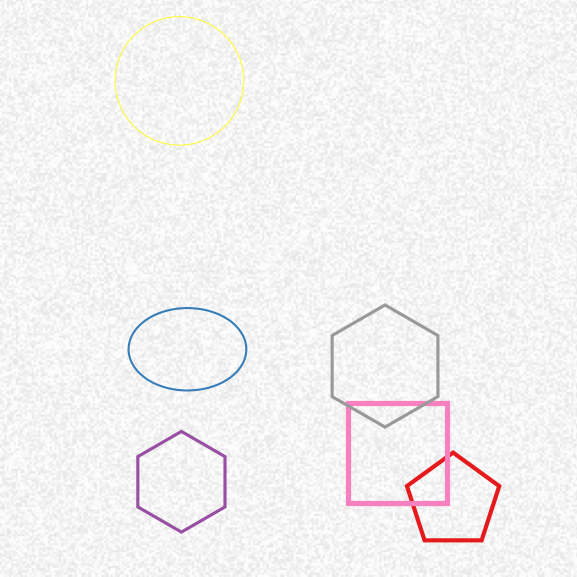[{"shape": "pentagon", "thickness": 2, "radius": 0.42, "center": [0.785, 0.131]}, {"shape": "oval", "thickness": 1, "radius": 0.51, "center": [0.325, 0.394]}, {"shape": "hexagon", "thickness": 1.5, "radius": 0.44, "center": [0.314, 0.165]}, {"shape": "circle", "thickness": 0.5, "radius": 0.56, "center": [0.311, 0.859]}, {"shape": "square", "thickness": 2.5, "radius": 0.43, "center": [0.689, 0.215]}, {"shape": "hexagon", "thickness": 1.5, "radius": 0.53, "center": [0.667, 0.365]}]